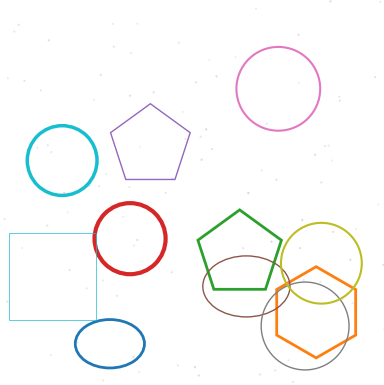[{"shape": "oval", "thickness": 2, "radius": 0.45, "center": [0.285, 0.107]}, {"shape": "hexagon", "thickness": 2, "radius": 0.59, "center": [0.821, 0.189]}, {"shape": "pentagon", "thickness": 2, "radius": 0.57, "center": [0.623, 0.341]}, {"shape": "circle", "thickness": 3, "radius": 0.46, "center": [0.338, 0.38]}, {"shape": "pentagon", "thickness": 1, "radius": 0.54, "center": [0.391, 0.622]}, {"shape": "oval", "thickness": 1, "radius": 0.57, "center": [0.64, 0.256]}, {"shape": "circle", "thickness": 1.5, "radius": 0.54, "center": [0.723, 0.769]}, {"shape": "circle", "thickness": 1, "radius": 0.57, "center": [0.792, 0.153]}, {"shape": "circle", "thickness": 1.5, "radius": 0.52, "center": [0.835, 0.316]}, {"shape": "square", "thickness": 0.5, "radius": 0.57, "center": [0.137, 0.282]}, {"shape": "circle", "thickness": 2.5, "radius": 0.45, "center": [0.161, 0.583]}]